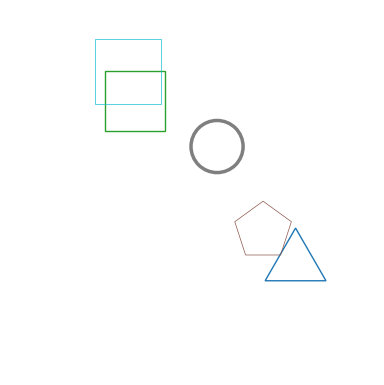[{"shape": "triangle", "thickness": 1, "radius": 0.46, "center": [0.768, 0.316]}, {"shape": "square", "thickness": 1, "radius": 0.39, "center": [0.351, 0.738]}, {"shape": "pentagon", "thickness": 0.5, "radius": 0.39, "center": [0.683, 0.4]}, {"shape": "circle", "thickness": 2.5, "radius": 0.34, "center": [0.564, 0.619]}, {"shape": "square", "thickness": 0.5, "radius": 0.43, "center": [0.332, 0.814]}]